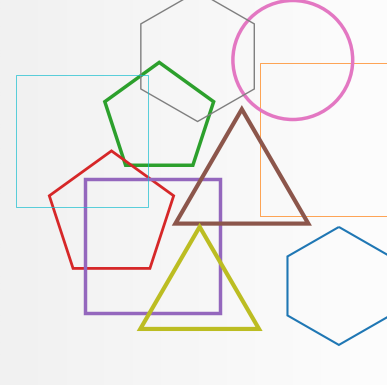[{"shape": "hexagon", "thickness": 1.5, "radius": 0.77, "center": [0.875, 0.257]}, {"shape": "square", "thickness": 0.5, "radius": 0.99, "center": [0.87, 0.638]}, {"shape": "pentagon", "thickness": 2.5, "radius": 0.74, "center": [0.411, 0.69]}, {"shape": "pentagon", "thickness": 2, "radius": 0.84, "center": [0.288, 0.439]}, {"shape": "square", "thickness": 2.5, "radius": 0.87, "center": [0.393, 0.362]}, {"shape": "triangle", "thickness": 3, "radius": 0.99, "center": [0.624, 0.518]}, {"shape": "circle", "thickness": 2.5, "radius": 0.77, "center": [0.756, 0.844]}, {"shape": "hexagon", "thickness": 1, "radius": 0.85, "center": [0.51, 0.853]}, {"shape": "triangle", "thickness": 3, "radius": 0.88, "center": [0.515, 0.234]}, {"shape": "square", "thickness": 0.5, "radius": 0.85, "center": [0.212, 0.634]}]